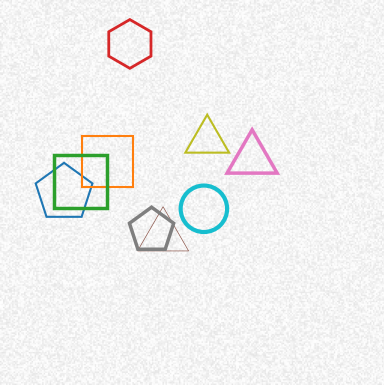[{"shape": "pentagon", "thickness": 1.5, "radius": 0.39, "center": [0.166, 0.5]}, {"shape": "square", "thickness": 1.5, "radius": 0.33, "center": [0.279, 0.58]}, {"shape": "square", "thickness": 2.5, "radius": 0.35, "center": [0.209, 0.529]}, {"shape": "hexagon", "thickness": 2, "radius": 0.32, "center": [0.337, 0.886]}, {"shape": "triangle", "thickness": 0.5, "radius": 0.38, "center": [0.424, 0.387]}, {"shape": "triangle", "thickness": 2.5, "radius": 0.38, "center": [0.655, 0.588]}, {"shape": "pentagon", "thickness": 2.5, "radius": 0.3, "center": [0.394, 0.401]}, {"shape": "triangle", "thickness": 1.5, "radius": 0.33, "center": [0.538, 0.636]}, {"shape": "circle", "thickness": 3, "radius": 0.3, "center": [0.53, 0.458]}]